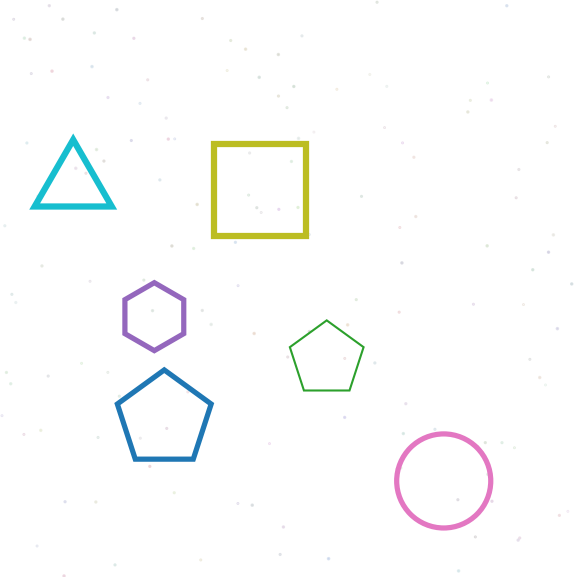[{"shape": "pentagon", "thickness": 2.5, "radius": 0.43, "center": [0.284, 0.273]}, {"shape": "pentagon", "thickness": 1, "radius": 0.34, "center": [0.566, 0.377]}, {"shape": "hexagon", "thickness": 2.5, "radius": 0.29, "center": [0.267, 0.451]}, {"shape": "circle", "thickness": 2.5, "radius": 0.41, "center": [0.768, 0.166]}, {"shape": "square", "thickness": 3, "radius": 0.4, "center": [0.451, 0.67]}, {"shape": "triangle", "thickness": 3, "radius": 0.39, "center": [0.127, 0.68]}]